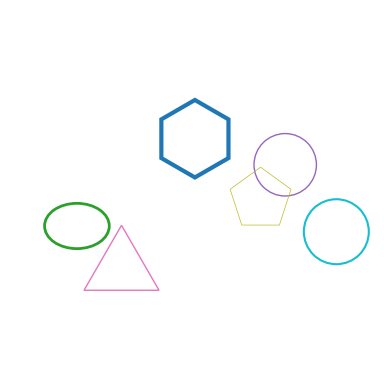[{"shape": "hexagon", "thickness": 3, "radius": 0.5, "center": [0.506, 0.64]}, {"shape": "oval", "thickness": 2, "radius": 0.42, "center": [0.2, 0.413]}, {"shape": "circle", "thickness": 1, "radius": 0.41, "center": [0.741, 0.572]}, {"shape": "triangle", "thickness": 1, "radius": 0.56, "center": [0.316, 0.302]}, {"shape": "pentagon", "thickness": 0.5, "radius": 0.42, "center": [0.677, 0.483]}, {"shape": "circle", "thickness": 1.5, "radius": 0.42, "center": [0.874, 0.398]}]